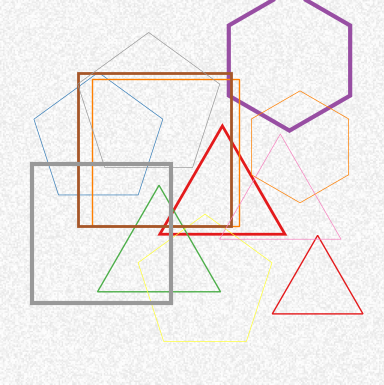[{"shape": "triangle", "thickness": 1, "radius": 0.68, "center": [0.825, 0.253]}, {"shape": "triangle", "thickness": 2, "radius": 0.94, "center": [0.578, 0.485]}, {"shape": "pentagon", "thickness": 0.5, "radius": 0.88, "center": [0.255, 0.636]}, {"shape": "triangle", "thickness": 1, "radius": 0.92, "center": [0.413, 0.334]}, {"shape": "hexagon", "thickness": 3, "radius": 0.91, "center": [0.752, 0.843]}, {"shape": "square", "thickness": 1, "radius": 0.96, "center": [0.43, 0.605]}, {"shape": "hexagon", "thickness": 0.5, "radius": 0.73, "center": [0.779, 0.619]}, {"shape": "pentagon", "thickness": 0.5, "radius": 0.91, "center": [0.533, 0.261]}, {"shape": "square", "thickness": 2, "radius": 0.99, "center": [0.402, 0.612]}, {"shape": "triangle", "thickness": 0.5, "radius": 0.91, "center": [0.728, 0.47]}, {"shape": "square", "thickness": 3, "radius": 0.91, "center": [0.263, 0.393]}, {"shape": "pentagon", "thickness": 0.5, "radius": 0.97, "center": [0.386, 0.722]}]